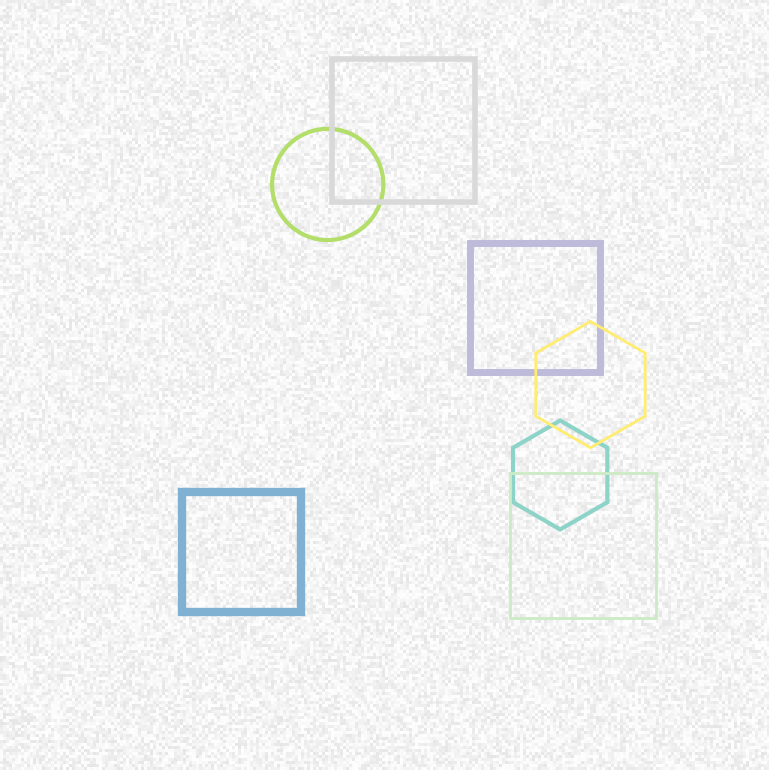[{"shape": "hexagon", "thickness": 1.5, "radius": 0.35, "center": [0.728, 0.383]}, {"shape": "square", "thickness": 2.5, "radius": 0.42, "center": [0.695, 0.601]}, {"shape": "square", "thickness": 3, "radius": 0.39, "center": [0.314, 0.283]}, {"shape": "circle", "thickness": 1.5, "radius": 0.36, "center": [0.426, 0.76]}, {"shape": "square", "thickness": 2, "radius": 0.46, "center": [0.524, 0.831]}, {"shape": "square", "thickness": 1, "radius": 0.47, "center": [0.757, 0.292]}, {"shape": "hexagon", "thickness": 1, "radius": 0.41, "center": [0.767, 0.501]}]